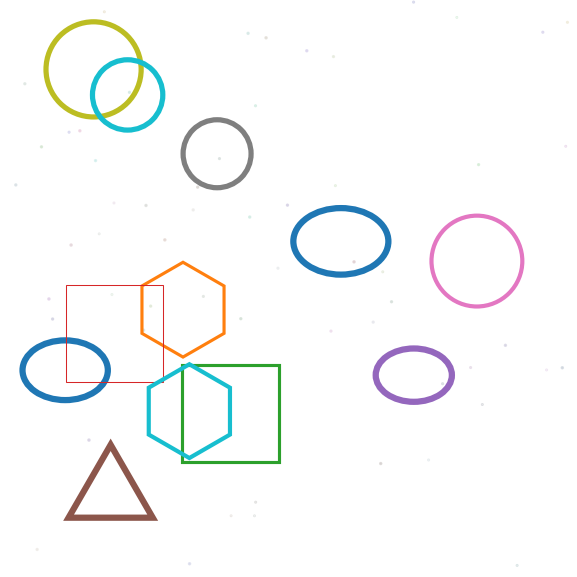[{"shape": "oval", "thickness": 3, "radius": 0.41, "center": [0.59, 0.581]}, {"shape": "oval", "thickness": 3, "radius": 0.37, "center": [0.113, 0.358]}, {"shape": "hexagon", "thickness": 1.5, "radius": 0.41, "center": [0.317, 0.463]}, {"shape": "square", "thickness": 1.5, "radius": 0.42, "center": [0.399, 0.283]}, {"shape": "square", "thickness": 0.5, "radius": 0.42, "center": [0.198, 0.422]}, {"shape": "oval", "thickness": 3, "radius": 0.33, "center": [0.717, 0.35]}, {"shape": "triangle", "thickness": 3, "radius": 0.42, "center": [0.192, 0.145]}, {"shape": "circle", "thickness": 2, "radius": 0.39, "center": [0.826, 0.547]}, {"shape": "circle", "thickness": 2.5, "radius": 0.29, "center": [0.376, 0.733]}, {"shape": "circle", "thickness": 2.5, "radius": 0.41, "center": [0.162, 0.879]}, {"shape": "hexagon", "thickness": 2, "radius": 0.41, "center": [0.328, 0.287]}, {"shape": "circle", "thickness": 2.5, "radius": 0.3, "center": [0.221, 0.835]}]